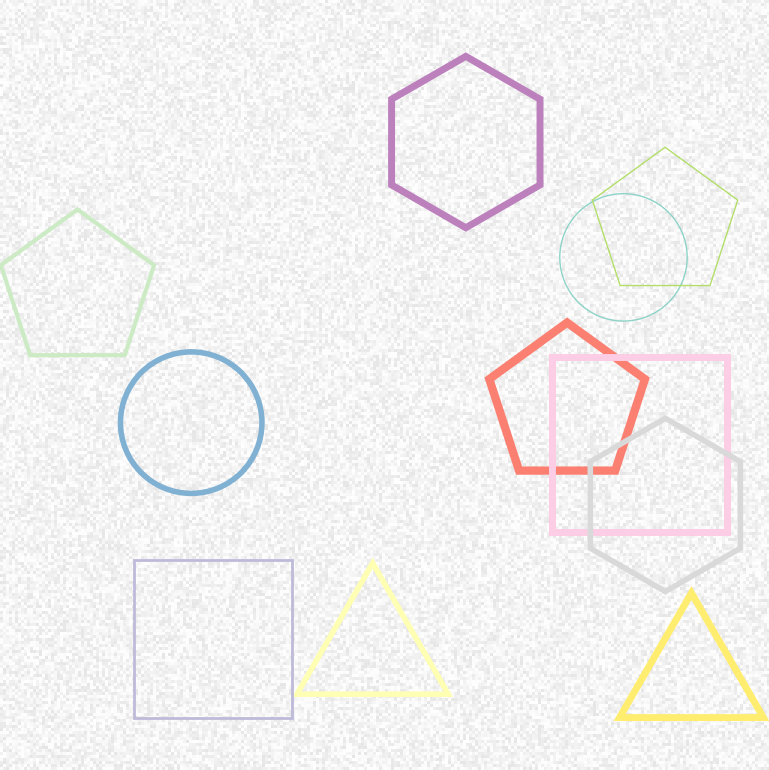[{"shape": "circle", "thickness": 0.5, "radius": 0.41, "center": [0.81, 0.666]}, {"shape": "triangle", "thickness": 2, "radius": 0.57, "center": [0.484, 0.155]}, {"shape": "square", "thickness": 1, "radius": 0.51, "center": [0.277, 0.171]}, {"shape": "pentagon", "thickness": 3, "radius": 0.53, "center": [0.737, 0.475]}, {"shape": "circle", "thickness": 2, "radius": 0.46, "center": [0.248, 0.451]}, {"shape": "pentagon", "thickness": 0.5, "radius": 0.5, "center": [0.864, 0.709]}, {"shape": "square", "thickness": 2.5, "radius": 0.57, "center": [0.83, 0.422]}, {"shape": "hexagon", "thickness": 2, "radius": 0.56, "center": [0.864, 0.344]}, {"shape": "hexagon", "thickness": 2.5, "radius": 0.56, "center": [0.605, 0.816]}, {"shape": "pentagon", "thickness": 1.5, "radius": 0.52, "center": [0.101, 0.623]}, {"shape": "triangle", "thickness": 2.5, "radius": 0.54, "center": [0.898, 0.122]}]